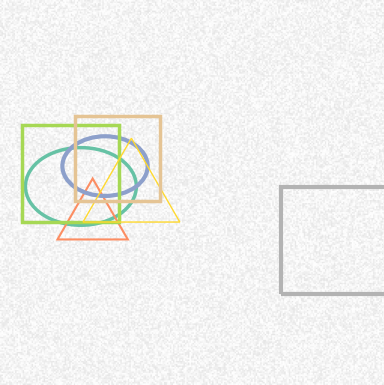[{"shape": "oval", "thickness": 2.5, "radius": 0.72, "center": [0.21, 0.516]}, {"shape": "triangle", "thickness": 1.5, "radius": 0.53, "center": [0.241, 0.431]}, {"shape": "oval", "thickness": 3, "radius": 0.55, "center": [0.273, 0.569]}, {"shape": "square", "thickness": 2.5, "radius": 0.63, "center": [0.183, 0.55]}, {"shape": "triangle", "thickness": 1, "radius": 0.73, "center": [0.341, 0.496]}, {"shape": "square", "thickness": 2.5, "radius": 0.55, "center": [0.305, 0.589]}, {"shape": "square", "thickness": 3, "radius": 0.7, "center": [0.869, 0.376]}]